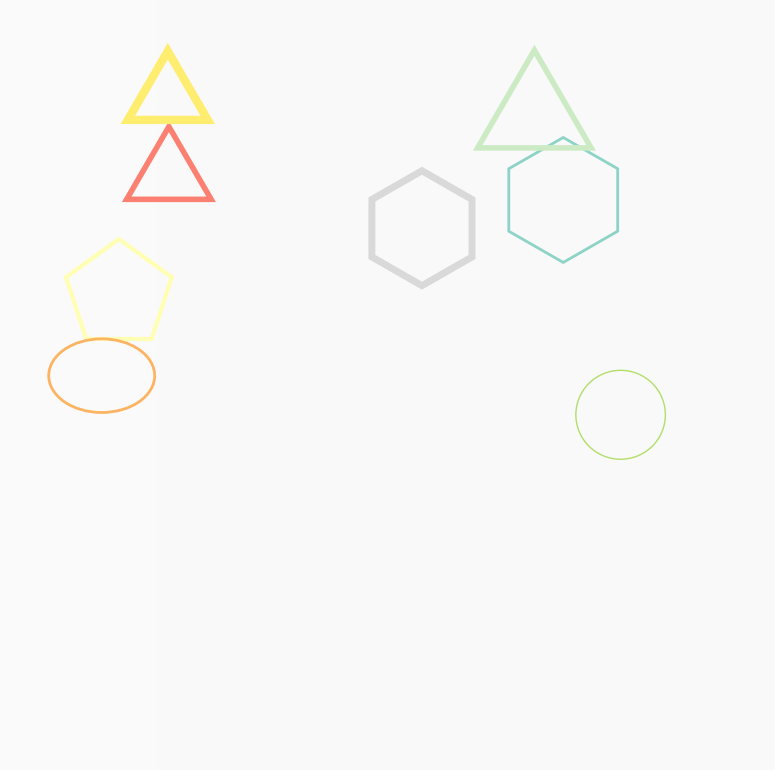[{"shape": "hexagon", "thickness": 1, "radius": 0.41, "center": [0.727, 0.74]}, {"shape": "pentagon", "thickness": 1.5, "radius": 0.36, "center": [0.153, 0.618]}, {"shape": "triangle", "thickness": 2, "radius": 0.31, "center": [0.218, 0.773]}, {"shape": "oval", "thickness": 1, "radius": 0.34, "center": [0.131, 0.512]}, {"shape": "circle", "thickness": 0.5, "radius": 0.29, "center": [0.801, 0.461]}, {"shape": "hexagon", "thickness": 2.5, "radius": 0.37, "center": [0.544, 0.704]}, {"shape": "triangle", "thickness": 2, "radius": 0.42, "center": [0.69, 0.85]}, {"shape": "triangle", "thickness": 3, "radius": 0.3, "center": [0.216, 0.874]}]